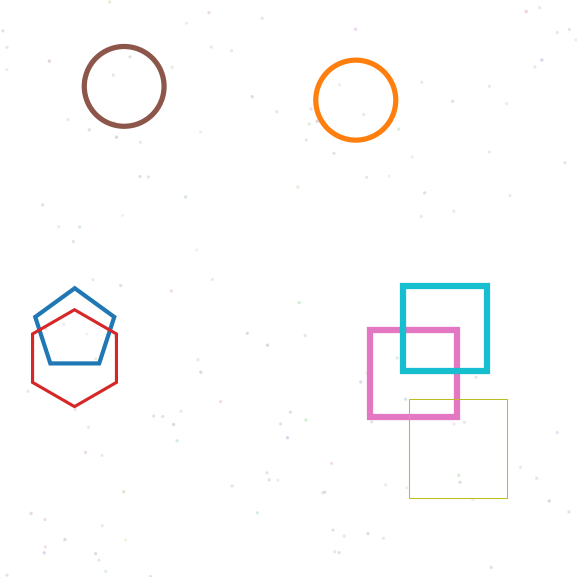[{"shape": "pentagon", "thickness": 2, "radius": 0.36, "center": [0.129, 0.428]}, {"shape": "circle", "thickness": 2.5, "radius": 0.35, "center": [0.616, 0.826]}, {"shape": "hexagon", "thickness": 1.5, "radius": 0.42, "center": [0.129, 0.379]}, {"shape": "circle", "thickness": 2.5, "radius": 0.35, "center": [0.215, 0.85]}, {"shape": "square", "thickness": 3, "radius": 0.38, "center": [0.716, 0.352]}, {"shape": "square", "thickness": 0.5, "radius": 0.43, "center": [0.794, 0.223]}, {"shape": "square", "thickness": 3, "radius": 0.37, "center": [0.771, 0.43]}]